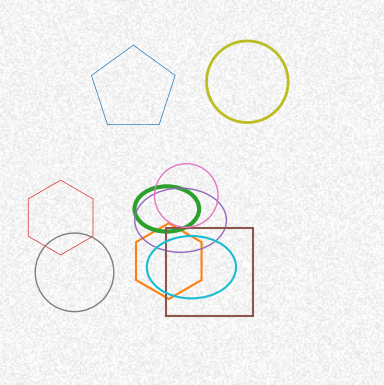[{"shape": "pentagon", "thickness": 0.5, "radius": 0.57, "center": [0.346, 0.769]}, {"shape": "hexagon", "thickness": 1.5, "radius": 0.49, "center": [0.438, 0.322]}, {"shape": "oval", "thickness": 3, "radius": 0.42, "center": [0.433, 0.457]}, {"shape": "hexagon", "thickness": 0.5, "radius": 0.49, "center": [0.157, 0.435]}, {"shape": "oval", "thickness": 1, "radius": 0.6, "center": [0.469, 0.428]}, {"shape": "square", "thickness": 1.5, "radius": 0.57, "center": [0.545, 0.294]}, {"shape": "circle", "thickness": 1, "radius": 0.41, "center": [0.484, 0.492]}, {"shape": "circle", "thickness": 1, "radius": 0.51, "center": [0.194, 0.293]}, {"shape": "circle", "thickness": 2, "radius": 0.53, "center": [0.642, 0.788]}, {"shape": "oval", "thickness": 1.5, "radius": 0.58, "center": [0.497, 0.306]}]